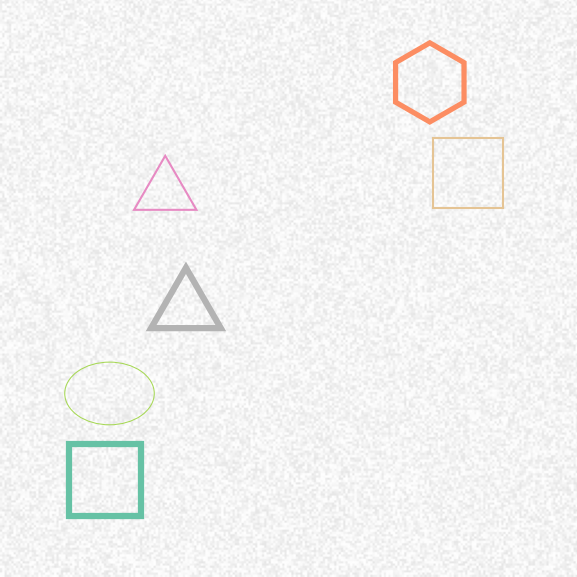[{"shape": "square", "thickness": 3, "radius": 0.31, "center": [0.182, 0.168]}, {"shape": "hexagon", "thickness": 2.5, "radius": 0.34, "center": [0.744, 0.856]}, {"shape": "triangle", "thickness": 1, "radius": 0.31, "center": [0.286, 0.667]}, {"shape": "oval", "thickness": 0.5, "radius": 0.39, "center": [0.19, 0.318]}, {"shape": "square", "thickness": 1, "radius": 0.3, "center": [0.81, 0.7]}, {"shape": "triangle", "thickness": 3, "radius": 0.35, "center": [0.322, 0.466]}]